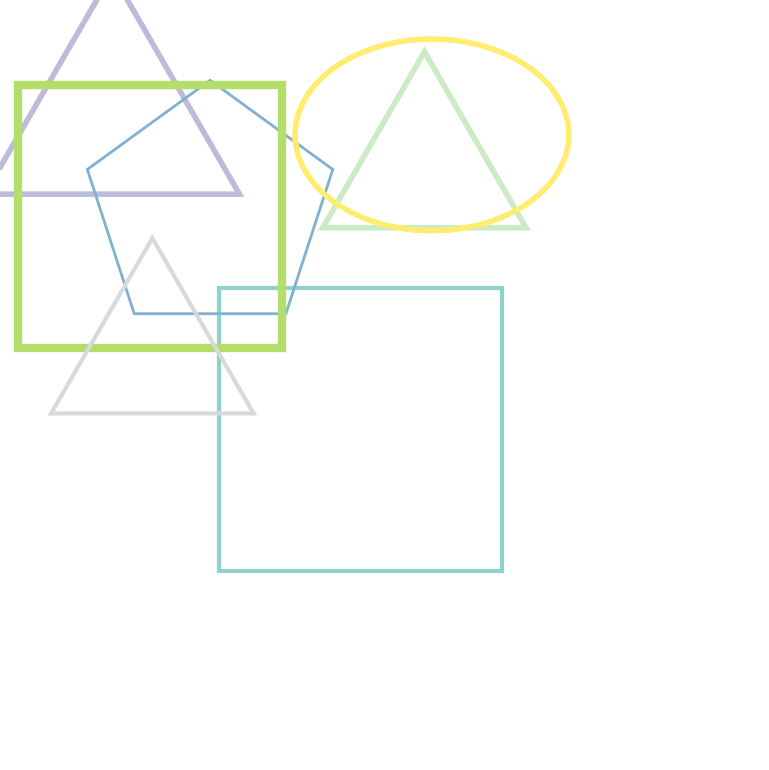[{"shape": "square", "thickness": 1.5, "radius": 0.92, "center": [0.468, 0.442]}, {"shape": "triangle", "thickness": 2, "radius": 0.96, "center": [0.146, 0.843]}, {"shape": "pentagon", "thickness": 1, "radius": 0.84, "center": [0.273, 0.728]}, {"shape": "square", "thickness": 3, "radius": 0.86, "center": [0.195, 0.719]}, {"shape": "triangle", "thickness": 1.5, "radius": 0.76, "center": [0.198, 0.539]}, {"shape": "triangle", "thickness": 2, "radius": 0.76, "center": [0.551, 0.78]}, {"shape": "oval", "thickness": 2, "radius": 0.89, "center": [0.561, 0.825]}]